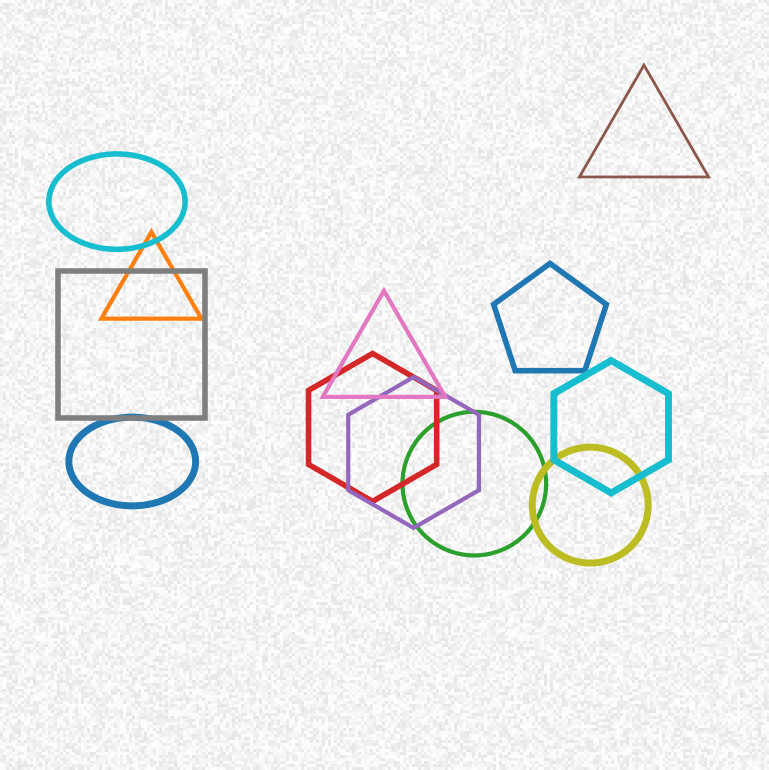[{"shape": "oval", "thickness": 2.5, "radius": 0.41, "center": [0.172, 0.401]}, {"shape": "pentagon", "thickness": 2, "radius": 0.38, "center": [0.714, 0.581]}, {"shape": "triangle", "thickness": 1.5, "radius": 0.38, "center": [0.197, 0.624]}, {"shape": "circle", "thickness": 1.5, "radius": 0.47, "center": [0.616, 0.372]}, {"shape": "hexagon", "thickness": 2, "radius": 0.48, "center": [0.484, 0.445]}, {"shape": "hexagon", "thickness": 1.5, "radius": 0.49, "center": [0.537, 0.412]}, {"shape": "triangle", "thickness": 1, "radius": 0.48, "center": [0.836, 0.819]}, {"shape": "triangle", "thickness": 1.5, "radius": 0.46, "center": [0.499, 0.53]}, {"shape": "square", "thickness": 2, "radius": 0.48, "center": [0.171, 0.552]}, {"shape": "circle", "thickness": 2.5, "radius": 0.38, "center": [0.767, 0.344]}, {"shape": "hexagon", "thickness": 2.5, "radius": 0.43, "center": [0.794, 0.446]}, {"shape": "oval", "thickness": 2, "radius": 0.44, "center": [0.152, 0.738]}]